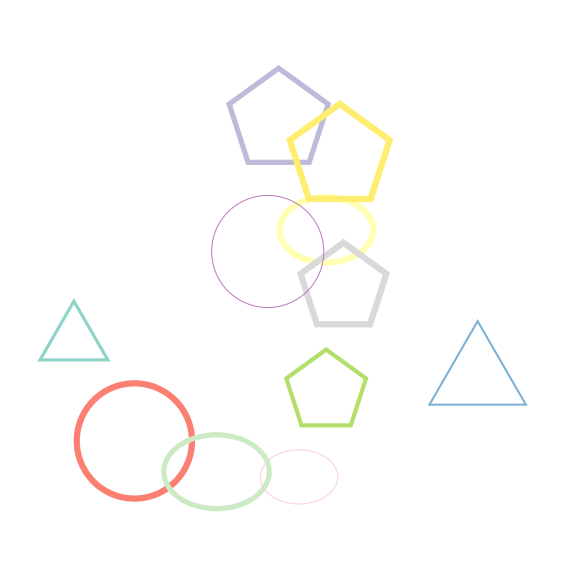[{"shape": "triangle", "thickness": 1.5, "radius": 0.34, "center": [0.128, 0.41]}, {"shape": "oval", "thickness": 3, "radius": 0.41, "center": [0.565, 0.601]}, {"shape": "pentagon", "thickness": 2.5, "radius": 0.45, "center": [0.483, 0.791]}, {"shape": "circle", "thickness": 3, "radius": 0.5, "center": [0.233, 0.236]}, {"shape": "triangle", "thickness": 1, "radius": 0.48, "center": [0.827, 0.347]}, {"shape": "pentagon", "thickness": 2, "radius": 0.36, "center": [0.565, 0.321]}, {"shape": "oval", "thickness": 0.5, "radius": 0.34, "center": [0.518, 0.173]}, {"shape": "pentagon", "thickness": 3, "radius": 0.39, "center": [0.595, 0.501]}, {"shape": "circle", "thickness": 0.5, "radius": 0.49, "center": [0.464, 0.564]}, {"shape": "oval", "thickness": 2.5, "radius": 0.46, "center": [0.375, 0.182]}, {"shape": "pentagon", "thickness": 3, "radius": 0.45, "center": [0.588, 0.728]}]